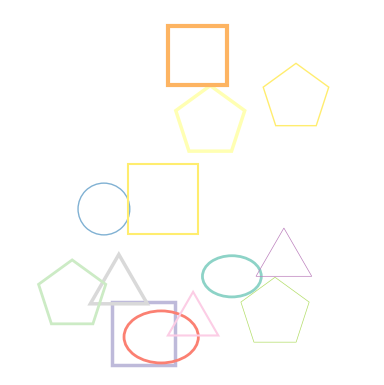[{"shape": "oval", "thickness": 2, "radius": 0.38, "center": [0.602, 0.282]}, {"shape": "pentagon", "thickness": 2.5, "radius": 0.47, "center": [0.546, 0.684]}, {"shape": "square", "thickness": 2.5, "radius": 0.41, "center": [0.372, 0.134]}, {"shape": "oval", "thickness": 2, "radius": 0.48, "center": [0.419, 0.125]}, {"shape": "circle", "thickness": 1, "radius": 0.34, "center": [0.27, 0.457]}, {"shape": "square", "thickness": 3, "radius": 0.38, "center": [0.513, 0.856]}, {"shape": "pentagon", "thickness": 0.5, "radius": 0.47, "center": [0.714, 0.187]}, {"shape": "triangle", "thickness": 1.5, "radius": 0.38, "center": [0.502, 0.166]}, {"shape": "triangle", "thickness": 2.5, "radius": 0.43, "center": [0.309, 0.254]}, {"shape": "triangle", "thickness": 0.5, "radius": 0.42, "center": [0.737, 0.324]}, {"shape": "pentagon", "thickness": 2, "radius": 0.46, "center": [0.187, 0.233]}, {"shape": "square", "thickness": 1.5, "radius": 0.45, "center": [0.424, 0.483]}, {"shape": "pentagon", "thickness": 1, "radius": 0.45, "center": [0.769, 0.746]}]